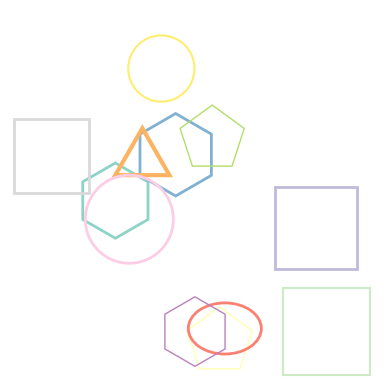[{"shape": "hexagon", "thickness": 2, "radius": 0.49, "center": [0.3, 0.479]}, {"shape": "pentagon", "thickness": 1, "radius": 0.45, "center": [0.571, 0.114]}, {"shape": "square", "thickness": 2, "radius": 0.53, "center": [0.82, 0.408]}, {"shape": "oval", "thickness": 2, "radius": 0.47, "center": [0.584, 0.147]}, {"shape": "hexagon", "thickness": 2, "radius": 0.54, "center": [0.456, 0.598]}, {"shape": "triangle", "thickness": 3, "radius": 0.41, "center": [0.37, 0.586]}, {"shape": "pentagon", "thickness": 1, "radius": 0.44, "center": [0.551, 0.639]}, {"shape": "circle", "thickness": 2, "radius": 0.57, "center": [0.336, 0.431]}, {"shape": "square", "thickness": 2, "radius": 0.48, "center": [0.133, 0.595]}, {"shape": "hexagon", "thickness": 1, "radius": 0.45, "center": [0.506, 0.139]}, {"shape": "square", "thickness": 1.5, "radius": 0.57, "center": [0.847, 0.139]}, {"shape": "circle", "thickness": 1.5, "radius": 0.43, "center": [0.419, 0.822]}]